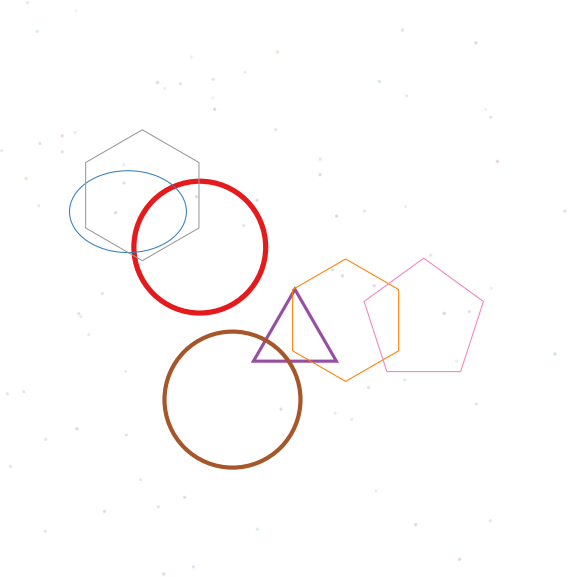[{"shape": "circle", "thickness": 2.5, "radius": 0.57, "center": [0.346, 0.571]}, {"shape": "oval", "thickness": 0.5, "radius": 0.51, "center": [0.222, 0.633]}, {"shape": "triangle", "thickness": 1.5, "radius": 0.41, "center": [0.511, 0.415]}, {"shape": "hexagon", "thickness": 0.5, "radius": 0.53, "center": [0.599, 0.445]}, {"shape": "circle", "thickness": 2, "radius": 0.59, "center": [0.403, 0.307]}, {"shape": "pentagon", "thickness": 0.5, "radius": 0.54, "center": [0.734, 0.444]}, {"shape": "hexagon", "thickness": 0.5, "radius": 0.57, "center": [0.246, 0.661]}]